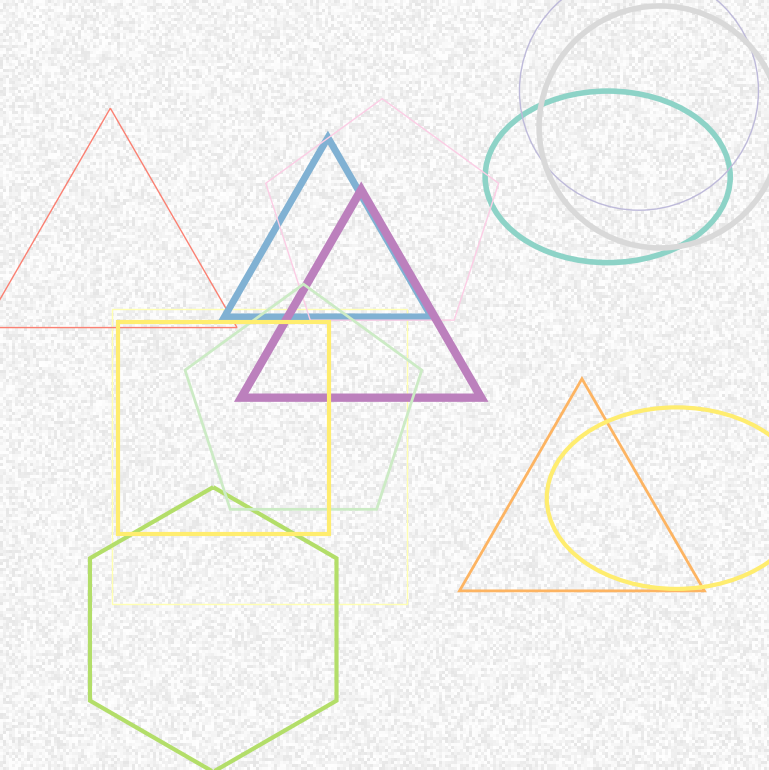[{"shape": "oval", "thickness": 2, "radius": 0.8, "center": [0.789, 0.77]}, {"shape": "square", "thickness": 0.5, "radius": 0.96, "center": [0.337, 0.407]}, {"shape": "circle", "thickness": 0.5, "radius": 0.78, "center": [0.83, 0.882]}, {"shape": "triangle", "thickness": 0.5, "radius": 0.95, "center": [0.143, 0.67]}, {"shape": "triangle", "thickness": 2.5, "radius": 0.78, "center": [0.426, 0.666]}, {"shape": "triangle", "thickness": 1, "radius": 0.92, "center": [0.756, 0.324]}, {"shape": "hexagon", "thickness": 1.5, "radius": 0.92, "center": [0.277, 0.182]}, {"shape": "pentagon", "thickness": 0.5, "radius": 0.79, "center": [0.496, 0.713]}, {"shape": "circle", "thickness": 2, "radius": 0.79, "center": [0.857, 0.835]}, {"shape": "triangle", "thickness": 3, "radius": 0.9, "center": [0.469, 0.574]}, {"shape": "pentagon", "thickness": 1, "radius": 0.81, "center": [0.394, 0.469]}, {"shape": "oval", "thickness": 1.5, "radius": 0.84, "center": [0.878, 0.353]}, {"shape": "square", "thickness": 1.5, "radius": 0.69, "center": [0.29, 0.444]}]